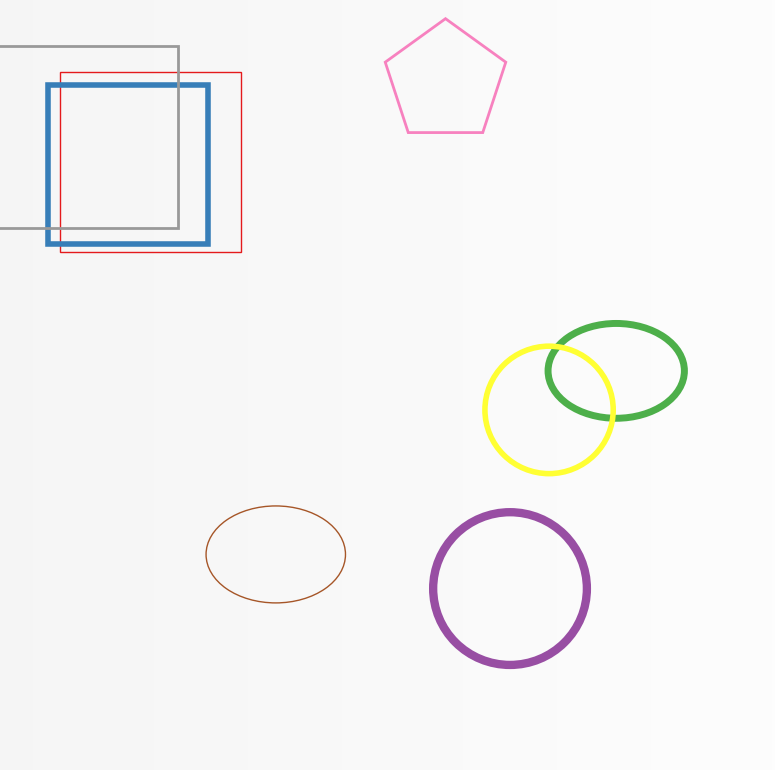[{"shape": "square", "thickness": 0.5, "radius": 0.58, "center": [0.194, 0.79]}, {"shape": "square", "thickness": 2, "radius": 0.52, "center": [0.165, 0.786]}, {"shape": "oval", "thickness": 2.5, "radius": 0.44, "center": [0.795, 0.518]}, {"shape": "circle", "thickness": 3, "radius": 0.5, "center": [0.658, 0.236]}, {"shape": "circle", "thickness": 2, "radius": 0.41, "center": [0.708, 0.468]}, {"shape": "oval", "thickness": 0.5, "radius": 0.45, "center": [0.356, 0.28]}, {"shape": "pentagon", "thickness": 1, "radius": 0.41, "center": [0.575, 0.894]}, {"shape": "square", "thickness": 1, "radius": 0.59, "center": [0.111, 0.822]}]